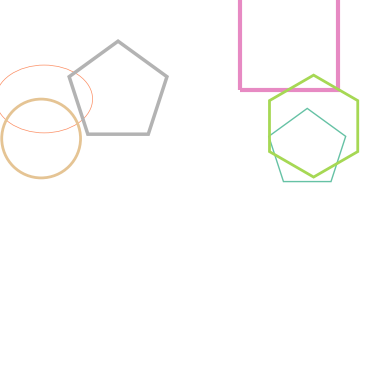[{"shape": "pentagon", "thickness": 1, "radius": 0.53, "center": [0.798, 0.613]}, {"shape": "oval", "thickness": 0.5, "radius": 0.63, "center": [0.115, 0.743]}, {"shape": "square", "thickness": 3, "radius": 0.63, "center": [0.752, 0.894]}, {"shape": "hexagon", "thickness": 2, "radius": 0.66, "center": [0.815, 0.672]}, {"shape": "circle", "thickness": 2, "radius": 0.51, "center": [0.107, 0.64]}, {"shape": "pentagon", "thickness": 2.5, "radius": 0.67, "center": [0.307, 0.759]}]